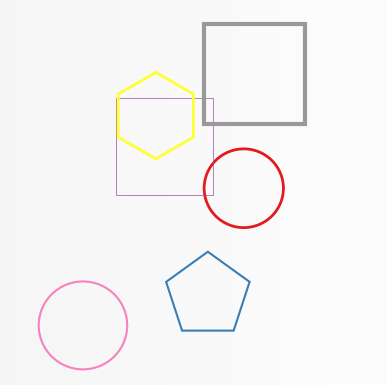[{"shape": "circle", "thickness": 2, "radius": 0.51, "center": [0.629, 0.511]}, {"shape": "pentagon", "thickness": 1.5, "radius": 0.57, "center": [0.536, 0.233]}, {"shape": "square", "thickness": 0.5, "radius": 0.63, "center": [0.425, 0.619]}, {"shape": "hexagon", "thickness": 2, "radius": 0.56, "center": [0.402, 0.7]}, {"shape": "circle", "thickness": 1.5, "radius": 0.57, "center": [0.214, 0.155]}, {"shape": "square", "thickness": 3, "radius": 0.65, "center": [0.657, 0.808]}]